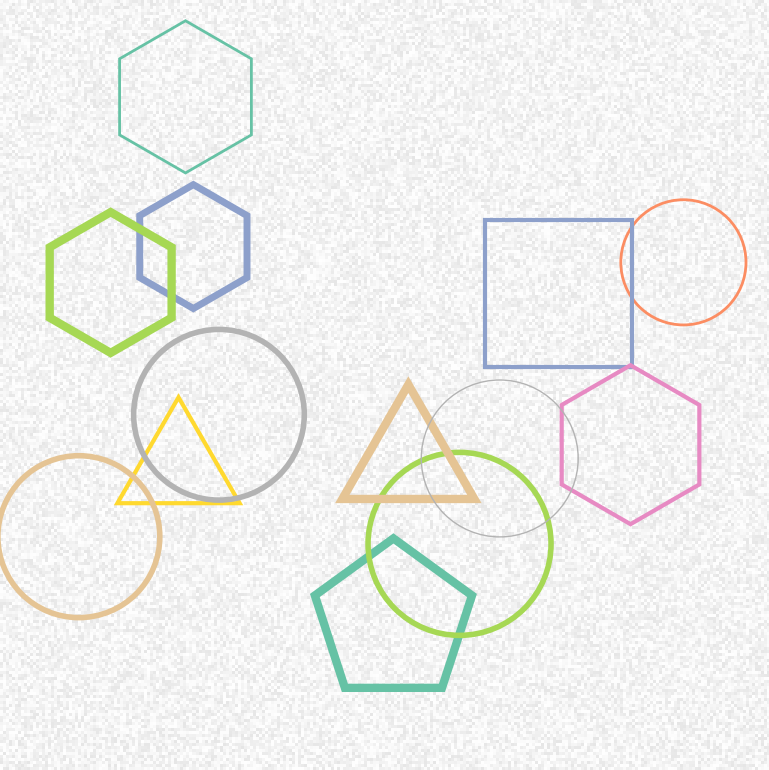[{"shape": "hexagon", "thickness": 1, "radius": 0.49, "center": [0.241, 0.874]}, {"shape": "pentagon", "thickness": 3, "radius": 0.54, "center": [0.511, 0.193]}, {"shape": "circle", "thickness": 1, "radius": 0.41, "center": [0.888, 0.659]}, {"shape": "square", "thickness": 1.5, "radius": 0.48, "center": [0.725, 0.619]}, {"shape": "hexagon", "thickness": 2.5, "radius": 0.4, "center": [0.251, 0.68]}, {"shape": "hexagon", "thickness": 1.5, "radius": 0.52, "center": [0.819, 0.422]}, {"shape": "hexagon", "thickness": 3, "radius": 0.46, "center": [0.144, 0.633]}, {"shape": "circle", "thickness": 2, "radius": 0.59, "center": [0.597, 0.294]}, {"shape": "triangle", "thickness": 1.5, "radius": 0.46, "center": [0.232, 0.392]}, {"shape": "circle", "thickness": 2, "radius": 0.53, "center": [0.102, 0.303]}, {"shape": "triangle", "thickness": 3, "radius": 0.5, "center": [0.53, 0.402]}, {"shape": "circle", "thickness": 2, "radius": 0.55, "center": [0.284, 0.461]}, {"shape": "circle", "thickness": 0.5, "radius": 0.51, "center": [0.649, 0.405]}]